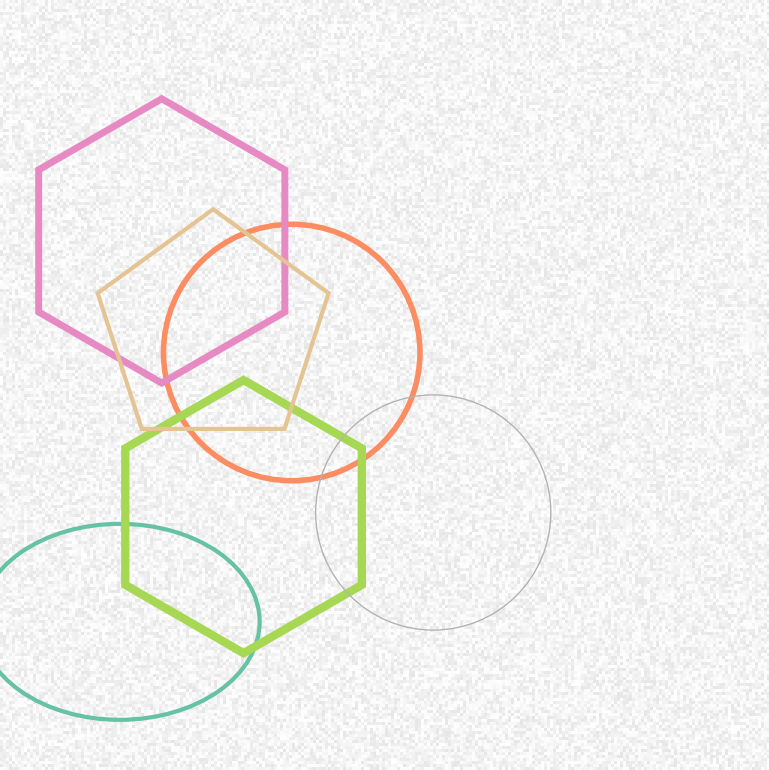[{"shape": "oval", "thickness": 1.5, "radius": 0.91, "center": [0.155, 0.192]}, {"shape": "circle", "thickness": 2, "radius": 0.83, "center": [0.379, 0.542]}, {"shape": "hexagon", "thickness": 2.5, "radius": 0.92, "center": [0.21, 0.687]}, {"shape": "hexagon", "thickness": 3, "radius": 0.89, "center": [0.316, 0.329]}, {"shape": "pentagon", "thickness": 1.5, "radius": 0.79, "center": [0.277, 0.571]}, {"shape": "circle", "thickness": 0.5, "radius": 0.76, "center": [0.563, 0.334]}]